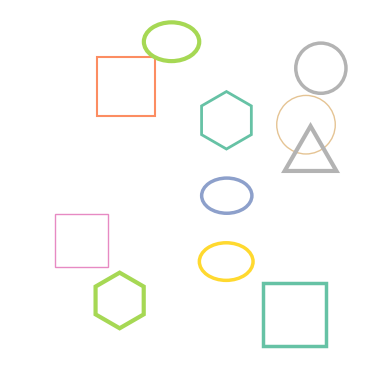[{"shape": "hexagon", "thickness": 2, "radius": 0.37, "center": [0.588, 0.688]}, {"shape": "square", "thickness": 2.5, "radius": 0.41, "center": [0.764, 0.182]}, {"shape": "square", "thickness": 1.5, "radius": 0.38, "center": [0.327, 0.775]}, {"shape": "oval", "thickness": 2.5, "radius": 0.33, "center": [0.589, 0.492]}, {"shape": "square", "thickness": 1, "radius": 0.34, "center": [0.211, 0.374]}, {"shape": "hexagon", "thickness": 3, "radius": 0.36, "center": [0.311, 0.22]}, {"shape": "oval", "thickness": 3, "radius": 0.36, "center": [0.446, 0.892]}, {"shape": "oval", "thickness": 2.5, "radius": 0.35, "center": [0.588, 0.321]}, {"shape": "circle", "thickness": 1, "radius": 0.38, "center": [0.795, 0.676]}, {"shape": "triangle", "thickness": 3, "radius": 0.39, "center": [0.807, 0.595]}, {"shape": "circle", "thickness": 2.5, "radius": 0.33, "center": [0.833, 0.823]}]